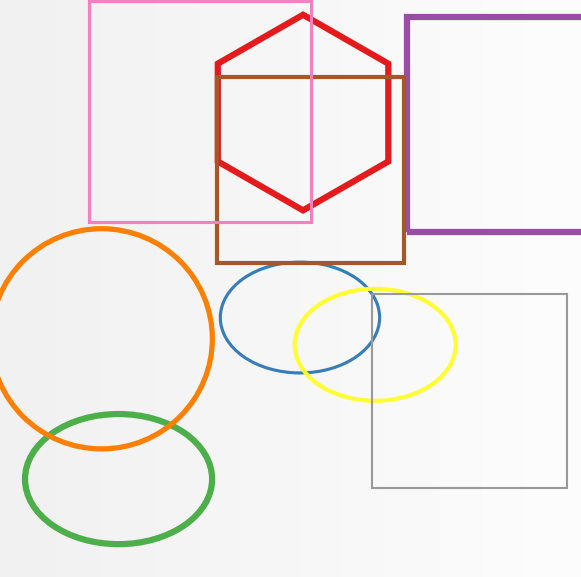[{"shape": "hexagon", "thickness": 3, "radius": 0.85, "center": [0.521, 0.804]}, {"shape": "oval", "thickness": 1.5, "radius": 0.69, "center": [0.516, 0.449]}, {"shape": "oval", "thickness": 3, "radius": 0.8, "center": [0.204, 0.17]}, {"shape": "square", "thickness": 3, "radius": 0.93, "center": [0.887, 0.784]}, {"shape": "circle", "thickness": 2.5, "radius": 0.95, "center": [0.175, 0.412]}, {"shape": "oval", "thickness": 2, "radius": 0.69, "center": [0.646, 0.402]}, {"shape": "square", "thickness": 2, "radius": 0.81, "center": [0.534, 0.705]}, {"shape": "square", "thickness": 1.5, "radius": 0.96, "center": [0.344, 0.805]}, {"shape": "square", "thickness": 1, "radius": 0.84, "center": [0.808, 0.321]}]